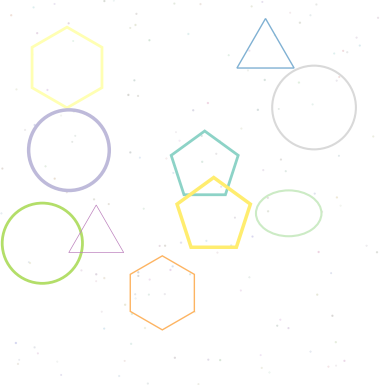[{"shape": "pentagon", "thickness": 2, "radius": 0.46, "center": [0.532, 0.568]}, {"shape": "hexagon", "thickness": 2, "radius": 0.52, "center": [0.174, 0.825]}, {"shape": "circle", "thickness": 2.5, "radius": 0.52, "center": [0.179, 0.61]}, {"shape": "triangle", "thickness": 1, "radius": 0.43, "center": [0.69, 0.866]}, {"shape": "hexagon", "thickness": 1, "radius": 0.48, "center": [0.422, 0.239]}, {"shape": "circle", "thickness": 2, "radius": 0.52, "center": [0.11, 0.368]}, {"shape": "circle", "thickness": 1.5, "radius": 0.54, "center": [0.816, 0.721]}, {"shape": "triangle", "thickness": 0.5, "radius": 0.41, "center": [0.25, 0.385]}, {"shape": "oval", "thickness": 1.5, "radius": 0.43, "center": [0.75, 0.446]}, {"shape": "pentagon", "thickness": 2.5, "radius": 0.5, "center": [0.555, 0.439]}]